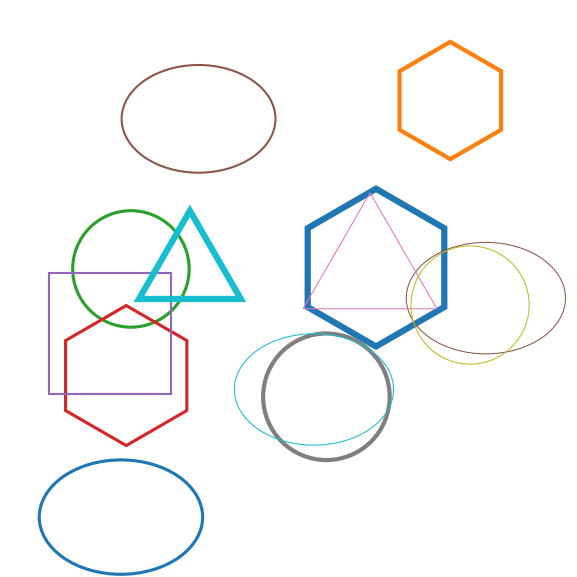[{"shape": "oval", "thickness": 1.5, "radius": 0.71, "center": [0.209, 0.104]}, {"shape": "hexagon", "thickness": 3, "radius": 0.68, "center": [0.651, 0.536]}, {"shape": "hexagon", "thickness": 2, "radius": 0.51, "center": [0.78, 0.825]}, {"shape": "circle", "thickness": 1.5, "radius": 0.5, "center": [0.227, 0.533]}, {"shape": "hexagon", "thickness": 1.5, "radius": 0.61, "center": [0.219, 0.349]}, {"shape": "square", "thickness": 1, "radius": 0.53, "center": [0.19, 0.422]}, {"shape": "oval", "thickness": 1, "radius": 0.67, "center": [0.344, 0.793]}, {"shape": "oval", "thickness": 0.5, "radius": 0.69, "center": [0.841, 0.483]}, {"shape": "triangle", "thickness": 0.5, "radius": 0.67, "center": [0.641, 0.531]}, {"shape": "circle", "thickness": 2, "radius": 0.55, "center": [0.565, 0.312]}, {"shape": "circle", "thickness": 0.5, "radius": 0.51, "center": [0.814, 0.471]}, {"shape": "oval", "thickness": 0.5, "radius": 0.69, "center": [0.544, 0.325]}, {"shape": "triangle", "thickness": 3, "radius": 0.51, "center": [0.329, 0.532]}]